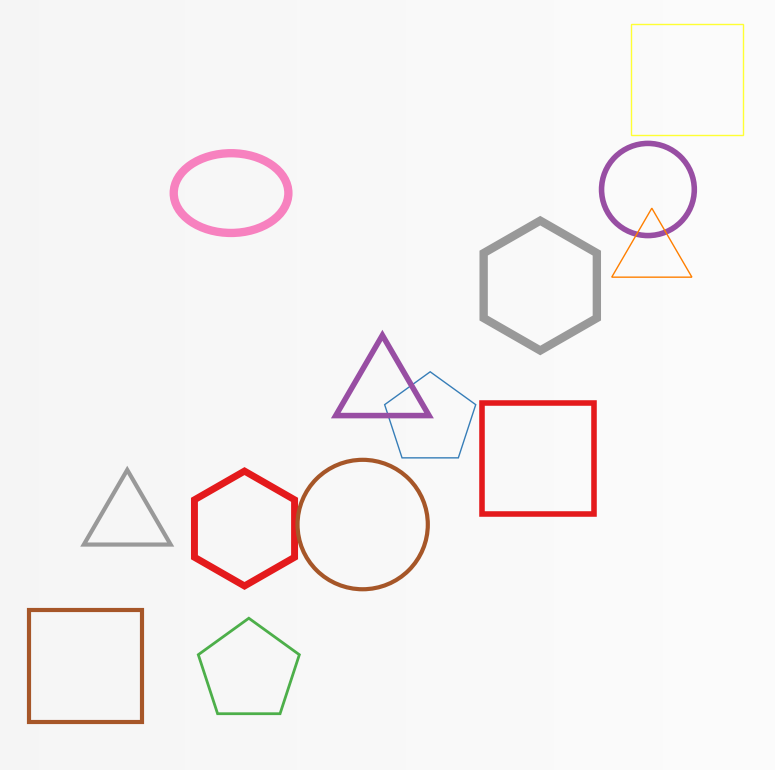[{"shape": "hexagon", "thickness": 2.5, "radius": 0.37, "center": [0.315, 0.314]}, {"shape": "square", "thickness": 2, "radius": 0.36, "center": [0.694, 0.405]}, {"shape": "pentagon", "thickness": 0.5, "radius": 0.31, "center": [0.555, 0.455]}, {"shape": "pentagon", "thickness": 1, "radius": 0.34, "center": [0.321, 0.129]}, {"shape": "triangle", "thickness": 2, "radius": 0.35, "center": [0.493, 0.495]}, {"shape": "circle", "thickness": 2, "radius": 0.3, "center": [0.836, 0.754]}, {"shape": "triangle", "thickness": 0.5, "radius": 0.3, "center": [0.841, 0.67]}, {"shape": "square", "thickness": 0.5, "radius": 0.36, "center": [0.886, 0.897]}, {"shape": "circle", "thickness": 1.5, "radius": 0.42, "center": [0.468, 0.319]}, {"shape": "square", "thickness": 1.5, "radius": 0.37, "center": [0.11, 0.135]}, {"shape": "oval", "thickness": 3, "radius": 0.37, "center": [0.298, 0.749]}, {"shape": "triangle", "thickness": 1.5, "radius": 0.32, "center": [0.164, 0.325]}, {"shape": "hexagon", "thickness": 3, "radius": 0.42, "center": [0.697, 0.629]}]